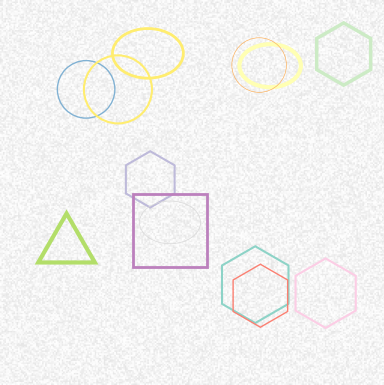[{"shape": "hexagon", "thickness": 1.5, "radius": 0.5, "center": [0.663, 0.261]}, {"shape": "oval", "thickness": 3, "radius": 0.4, "center": [0.702, 0.829]}, {"shape": "hexagon", "thickness": 1.5, "radius": 0.37, "center": [0.39, 0.534]}, {"shape": "hexagon", "thickness": 1, "radius": 0.41, "center": [0.676, 0.232]}, {"shape": "circle", "thickness": 1, "radius": 0.37, "center": [0.224, 0.768]}, {"shape": "circle", "thickness": 0.5, "radius": 0.35, "center": [0.673, 0.831]}, {"shape": "triangle", "thickness": 3, "radius": 0.42, "center": [0.173, 0.361]}, {"shape": "hexagon", "thickness": 1.5, "radius": 0.45, "center": [0.846, 0.238]}, {"shape": "oval", "thickness": 0.5, "radius": 0.4, "center": [0.442, 0.422]}, {"shape": "square", "thickness": 2, "radius": 0.48, "center": [0.442, 0.401]}, {"shape": "hexagon", "thickness": 2.5, "radius": 0.4, "center": [0.893, 0.86]}, {"shape": "circle", "thickness": 1.5, "radius": 0.44, "center": [0.306, 0.768]}, {"shape": "oval", "thickness": 2, "radius": 0.46, "center": [0.384, 0.861]}]